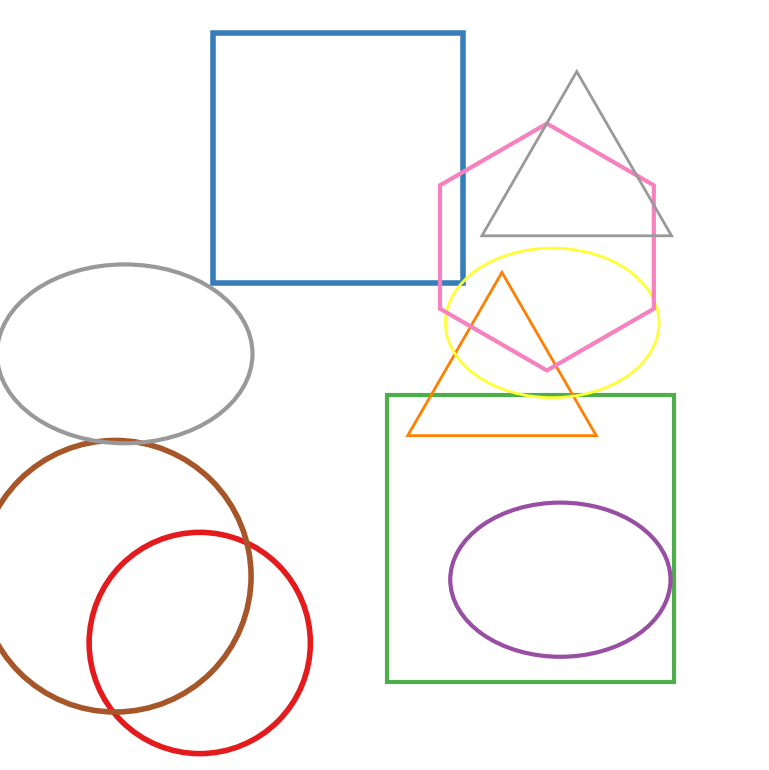[{"shape": "circle", "thickness": 2, "radius": 0.72, "center": [0.259, 0.165]}, {"shape": "square", "thickness": 2, "radius": 0.81, "center": [0.439, 0.794]}, {"shape": "square", "thickness": 1.5, "radius": 0.93, "center": [0.689, 0.301]}, {"shape": "oval", "thickness": 1.5, "radius": 0.72, "center": [0.728, 0.247]}, {"shape": "triangle", "thickness": 1, "radius": 0.71, "center": [0.652, 0.505]}, {"shape": "oval", "thickness": 1, "radius": 0.69, "center": [0.717, 0.581]}, {"shape": "circle", "thickness": 2, "radius": 0.88, "center": [0.15, 0.252]}, {"shape": "hexagon", "thickness": 1.5, "radius": 0.8, "center": [0.71, 0.679]}, {"shape": "oval", "thickness": 1.5, "radius": 0.83, "center": [0.162, 0.54]}, {"shape": "triangle", "thickness": 1, "radius": 0.71, "center": [0.749, 0.765]}]